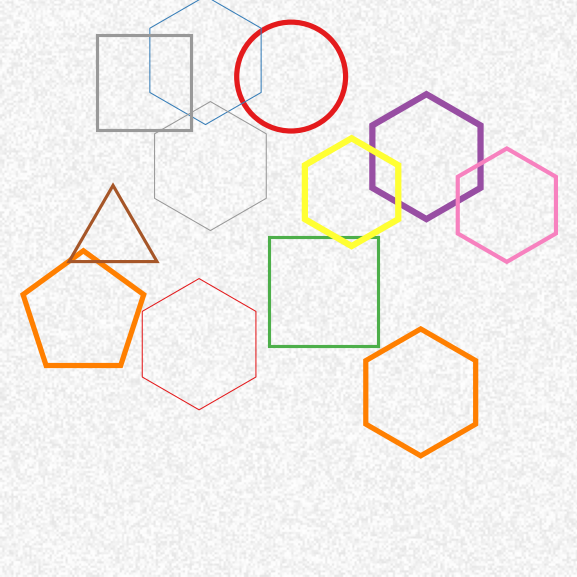[{"shape": "hexagon", "thickness": 0.5, "radius": 0.57, "center": [0.345, 0.403]}, {"shape": "circle", "thickness": 2.5, "radius": 0.47, "center": [0.504, 0.867]}, {"shape": "hexagon", "thickness": 0.5, "radius": 0.56, "center": [0.356, 0.895]}, {"shape": "square", "thickness": 1.5, "radius": 0.47, "center": [0.56, 0.495]}, {"shape": "hexagon", "thickness": 3, "radius": 0.54, "center": [0.738, 0.728]}, {"shape": "hexagon", "thickness": 2.5, "radius": 0.55, "center": [0.729, 0.32]}, {"shape": "pentagon", "thickness": 2.5, "radius": 0.55, "center": [0.144, 0.455]}, {"shape": "hexagon", "thickness": 3, "radius": 0.47, "center": [0.609, 0.666]}, {"shape": "triangle", "thickness": 1.5, "radius": 0.44, "center": [0.196, 0.59]}, {"shape": "hexagon", "thickness": 2, "radius": 0.49, "center": [0.878, 0.644]}, {"shape": "hexagon", "thickness": 0.5, "radius": 0.56, "center": [0.364, 0.712]}, {"shape": "square", "thickness": 1.5, "radius": 0.41, "center": [0.249, 0.856]}]